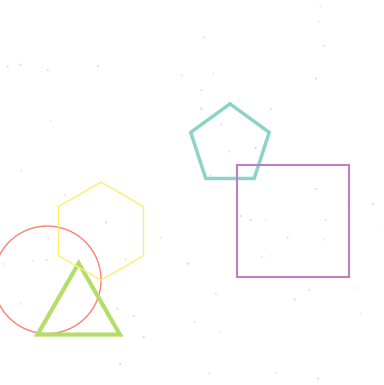[{"shape": "pentagon", "thickness": 2.5, "radius": 0.54, "center": [0.597, 0.623]}, {"shape": "circle", "thickness": 1, "radius": 0.7, "center": [0.123, 0.273]}, {"shape": "triangle", "thickness": 3, "radius": 0.62, "center": [0.204, 0.193]}, {"shape": "square", "thickness": 1.5, "radius": 0.73, "center": [0.761, 0.427]}, {"shape": "hexagon", "thickness": 1, "radius": 0.64, "center": [0.263, 0.4]}]